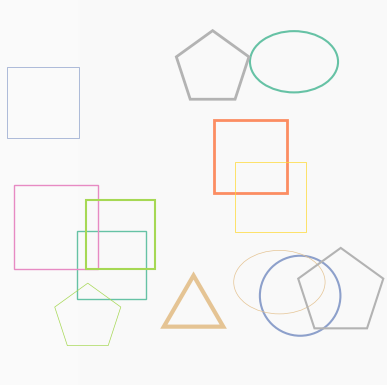[{"shape": "oval", "thickness": 1.5, "radius": 0.57, "center": [0.759, 0.84]}, {"shape": "square", "thickness": 1, "radius": 0.45, "center": [0.289, 0.311]}, {"shape": "square", "thickness": 2, "radius": 0.47, "center": [0.647, 0.593]}, {"shape": "square", "thickness": 0.5, "radius": 0.47, "center": [0.111, 0.734]}, {"shape": "circle", "thickness": 1.5, "radius": 0.52, "center": [0.775, 0.232]}, {"shape": "square", "thickness": 1, "radius": 0.55, "center": [0.145, 0.411]}, {"shape": "pentagon", "thickness": 0.5, "radius": 0.45, "center": [0.226, 0.175]}, {"shape": "square", "thickness": 1.5, "radius": 0.44, "center": [0.312, 0.391]}, {"shape": "square", "thickness": 0.5, "radius": 0.46, "center": [0.698, 0.488]}, {"shape": "oval", "thickness": 0.5, "radius": 0.59, "center": [0.721, 0.267]}, {"shape": "triangle", "thickness": 3, "radius": 0.44, "center": [0.499, 0.196]}, {"shape": "pentagon", "thickness": 1.5, "radius": 0.58, "center": [0.879, 0.241]}, {"shape": "pentagon", "thickness": 2, "radius": 0.49, "center": [0.549, 0.822]}]